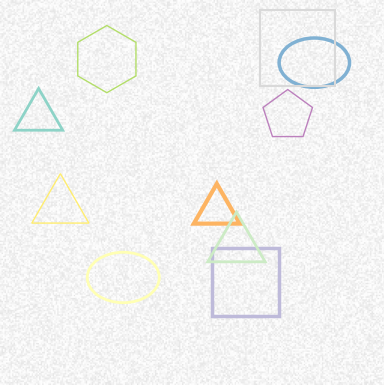[{"shape": "triangle", "thickness": 2, "radius": 0.36, "center": [0.1, 0.698]}, {"shape": "oval", "thickness": 2, "radius": 0.47, "center": [0.32, 0.279]}, {"shape": "square", "thickness": 2.5, "radius": 0.44, "center": [0.637, 0.268]}, {"shape": "oval", "thickness": 2.5, "radius": 0.46, "center": [0.816, 0.837]}, {"shape": "triangle", "thickness": 3, "radius": 0.35, "center": [0.563, 0.454]}, {"shape": "hexagon", "thickness": 1, "radius": 0.44, "center": [0.278, 0.846]}, {"shape": "square", "thickness": 1.5, "radius": 0.49, "center": [0.773, 0.875]}, {"shape": "pentagon", "thickness": 1, "radius": 0.34, "center": [0.747, 0.7]}, {"shape": "triangle", "thickness": 2, "radius": 0.43, "center": [0.614, 0.363]}, {"shape": "triangle", "thickness": 1, "radius": 0.43, "center": [0.157, 0.463]}]